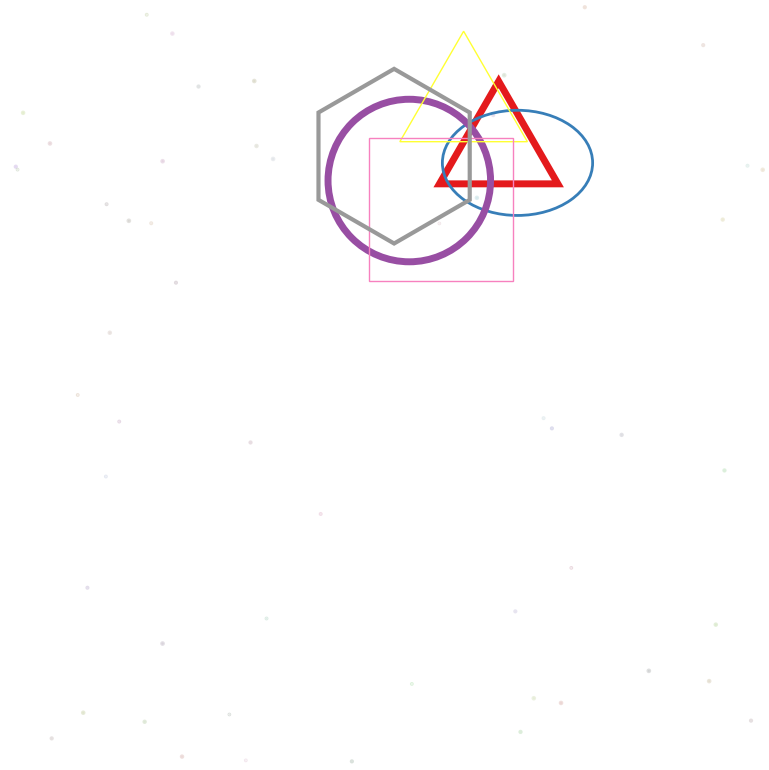[{"shape": "triangle", "thickness": 2.5, "radius": 0.44, "center": [0.648, 0.806]}, {"shape": "oval", "thickness": 1, "radius": 0.49, "center": [0.672, 0.788]}, {"shape": "circle", "thickness": 2.5, "radius": 0.53, "center": [0.532, 0.766]}, {"shape": "triangle", "thickness": 0.5, "radius": 0.48, "center": [0.602, 0.864]}, {"shape": "square", "thickness": 0.5, "radius": 0.47, "center": [0.573, 0.728]}, {"shape": "hexagon", "thickness": 1.5, "radius": 0.57, "center": [0.512, 0.797]}]